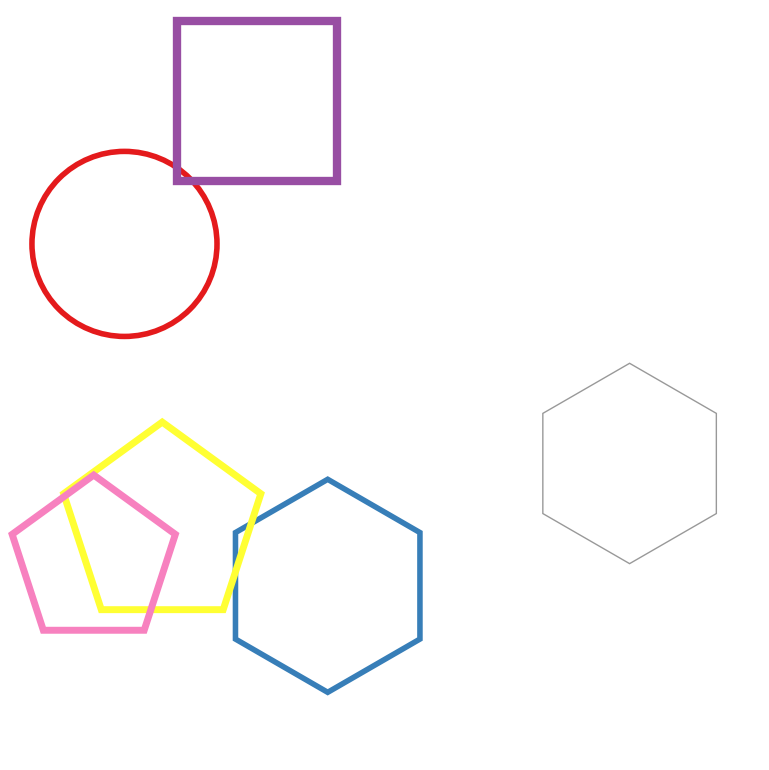[{"shape": "circle", "thickness": 2, "radius": 0.6, "center": [0.162, 0.683]}, {"shape": "hexagon", "thickness": 2, "radius": 0.69, "center": [0.426, 0.239]}, {"shape": "square", "thickness": 3, "radius": 0.52, "center": [0.334, 0.869]}, {"shape": "pentagon", "thickness": 2.5, "radius": 0.67, "center": [0.211, 0.317]}, {"shape": "pentagon", "thickness": 2.5, "radius": 0.56, "center": [0.122, 0.272]}, {"shape": "hexagon", "thickness": 0.5, "radius": 0.65, "center": [0.818, 0.398]}]